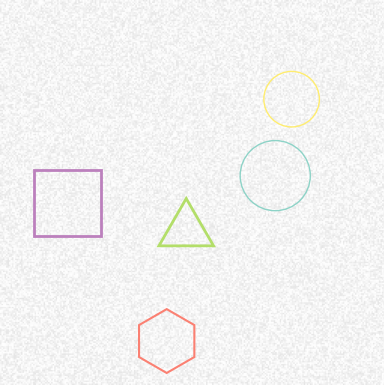[{"shape": "circle", "thickness": 1, "radius": 0.46, "center": [0.715, 0.544]}, {"shape": "hexagon", "thickness": 1.5, "radius": 0.41, "center": [0.433, 0.114]}, {"shape": "triangle", "thickness": 2, "radius": 0.41, "center": [0.484, 0.402]}, {"shape": "square", "thickness": 2, "radius": 0.43, "center": [0.176, 0.473]}, {"shape": "circle", "thickness": 1, "radius": 0.36, "center": [0.757, 0.742]}]